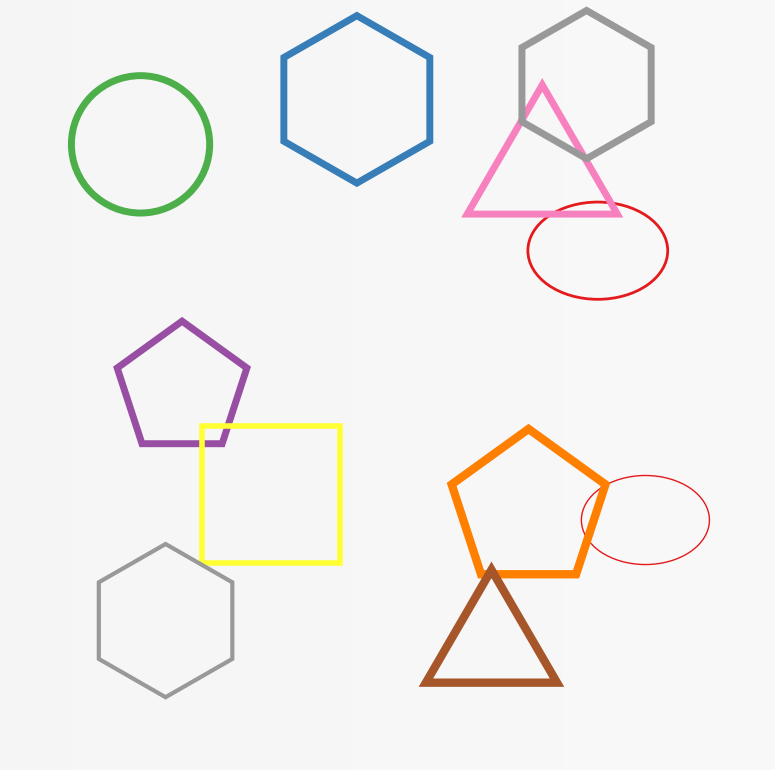[{"shape": "oval", "thickness": 0.5, "radius": 0.41, "center": [0.833, 0.325]}, {"shape": "oval", "thickness": 1, "radius": 0.45, "center": [0.771, 0.674]}, {"shape": "hexagon", "thickness": 2.5, "radius": 0.54, "center": [0.46, 0.871]}, {"shape": "circle", "thickness": 2.5, "radius": 0.45, "center": [0.181, 0.813]}, {"shape": "pentagon", "thickness": 2.5, "radius": 0.44, "center": [0.235, 0.495]}, {"shape": "pentagon", "thickness": 3, "radius": 0.52, "center": [0.682, 0.339]}, {"shape": "square", "thickness": 2, "radius": 0.44, "center": [0.35, 0.358]}, {"shape": "triangle", "thickness": 3, "radius": 0.49, "center": [0.634, 0.162]}, {"shape": "triangle", "thickness": 2.5, "radius": 0.56, "center": [0.7, 0.778]}, {"shape": "hexagon", "thickness": 2.5, "radius": 0.48, "center": [0.757, 0.89]}, {"shape": "hexagon", "thickness": 1.5, "radius": 0.5, "center": [0.214, 0.194]}]